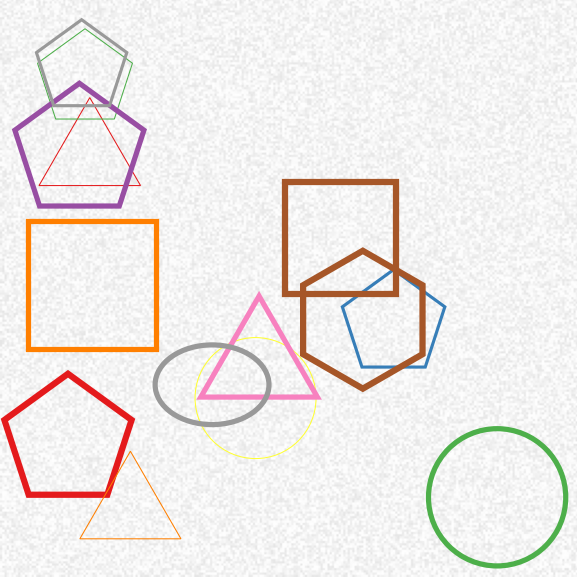[{"shape": "pentagon", "thickness": 3, "radius": 0.58, "center": [0.118, 0.236]}, {"shape": "triangle", "thickness": 0.5, "radius": 0.51, "center": [0.155, 0.729]}, {"shape": "pentagon", "thickness": 1.5, "radius": 0.47, "center": [0.682, 0.439]}, {"shape": "circle", "thickness": 2.5, "radius": 0.59, "center": [0.861, 0.138]}, {"shape": "pentagon", "thickness": 0.5, "radius": 0.43, "center": [0.147, 0.863]}, {"shape": "pentagon", "thickness": 2.5, "radius": 0.59, "center": [0.138, 0.737]}, {"shape": "triangle", "thickness": 0.5, "radius": 0.51, "center": [0.226, 0.117]}, {"shape": "square", "thickness": 2.5, "radius": 0.55, "center": [0.16, 0.506]}, {"shape": "circle", "thickness": 0.5, "radius": 0.52, "center": [0.443, 0.31]}, {"shape": "hexagon", "thickness": 3, "radius": 0.6, "center": [0.628, 0.445]}, {"shape": "square", "thickness": 3, "radius": 0.48, "center": [0.589, 0.587]}, {"shape": "triangle", "thickness": 2.5, "radius": 0.58, "center": [0.449, 0.37]}, {"shape": "pentagon", "thickness": 1.5, "radius": 0.41, "center": [0.141, 0.883]}, {"shape": "oval", "thickness": 2.5, "radius": 0.49, "center": [0.367, 0.333]}]